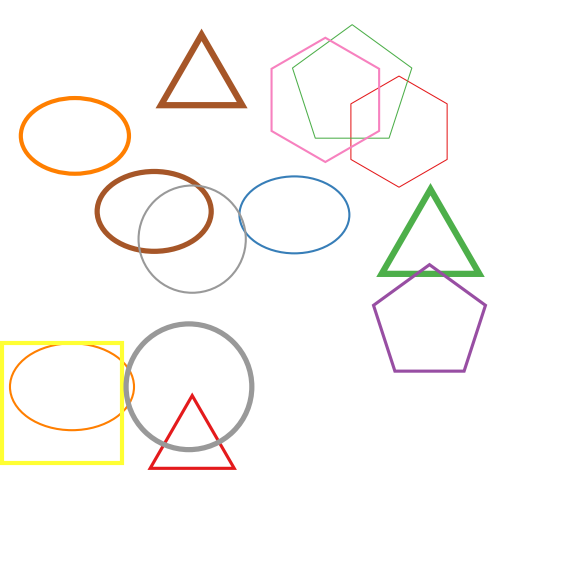[{"shape": "hexagon", "thickness": 0.5, "radius": 0.48, "center": [0.691, 0.771]}, {"shape": "triangle", "thickness": 1.5, "radius": 0.42, "center": [0.333, 0.23]}, {"shape": "oval", "thickness": 1, "radius": 0.48, "center": [0.51, 0.627]}, {"shape": "triangle", "thickness": 3, "radius": 0.49, "center": [0.745, 0.574]}, {"shape": "pentagon", "thickness": 0.5, "radius": 0.54, "center": [0.61, 0.848]}, {"shape": "pentagon", "thickness": 1.5, "radius": 0.51, "center": [0.744, 0.439]}, {"shape": "oval", "thickness": 2, "radius": 0.47, "center": [0.13, 0.764]}, {"shape": "oval", "thickness": 1, "radius": 0.54, "center": [0.125, 0.329]}, {"shape": "square", "thickness": 2, "radius": 0.52, "center": [0.107, 0.302]}, {"shape": "oval", "thickness": 2.5, "radius": 0.49, "center": [0.267, 0.633]}, {"shape": "triangle", "thickness": 3, "radius": 0.41, "center": [0.349, 0.858]}, {"shape": "hexagon", "thickness": 1, "radius": 0.54, "center": [0.563, 0.826]}, {"shape": "circle", "thickness": 2.5, "radius": 0.54, "center": [0.327, 0.329]}, {"shape": "circle", "thickness": 1, "radius": 0.46, "center": [0.333, 0.585]}]